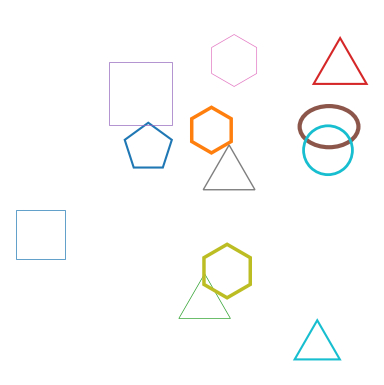[{"shape": "square", "thickness": 0.5, "radius": 0.32, "center": [0.106, 0.392]}, {"shape": "pentagon", "thickness": 1.5, "radius": 0.32, "center": [0.385, 0.617]}, {"shape": "hexagon", "thickness": 2.5, "radius": 0.3, "center": [0.549, 0.662]}, {"shape": "triangle", "thickness": 0.5, "radius": 0.39, "center": [0.532, 0.211]}, {"shape": "triangle", "thickness": 1.5, "radius": 0.4, "center": [0.883, 0.822]}, {"shape": "square", "thickness": 0.5, "radius": 0.41, "center": [0.365, 0.756]}, {"shape": "oval", "thickness": 3, "radius": 0.38, "center": [0.855, 0.671]}, {"shape": "hexagon", "thickness": 0.5, "radius": 0.34, "center": [0.608, 0.843]}, {"shape": "triangle", "thickness": 1, "radius": 0.39, "center": [0.595, 0.546]}, {"shape": "hexagon", "thickness": 2.5, "radius": 0.35, "center": [0.59, 0.296]}, {"shape": "triangle", "thickness": 1.5, "radius": 0.34, "center": [0.824, 0.1]}, {"shape": "circle", "thickness": 2, "radius": 0.32, "center": [0.852, 0.61]}]